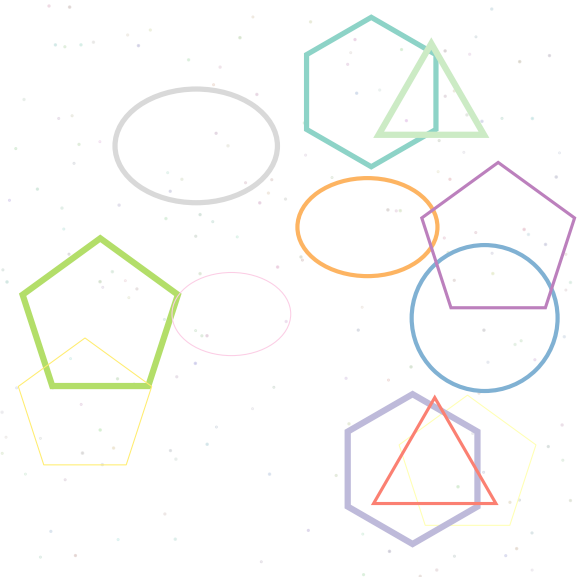[{"shape": "hexagon", "thickness": 2.5, "radius": 0.65, "center": [0.643, 0.84]}, {"shape": "pentagon", "thickness": 0.5, "radius": 0.62, "center": [0.81, 0.19]}, {"shape": "hexagon", "thickness": 3, "radius": 0.65, "center": [0.714, 0.187]}, {"shape": "triangle", "thickness": 1.5, "radius": 0.61, "center": [0.753, 0.188]}, {"shape": "circle", "thickness": 2, "radius": 0.63, "center": [0.839, 0.448]}, {"shape": "oval", "thickness": 2, "radius": 0.61, "center": [0.636, 0.606]}, {"shape": "pentagon", "thickness": 3, "radius": 0.71, "center": [0.174, 0.445]}, {"shape": "oval", "thickness": 0.5, "radius": 0.51, "center": [0.401, 0.455]}, {"shape": "oval", "thickness": 2.5, "radius": 0.7, "center": [0.34, 0.747]}, {"shape": "pentagon", "thickness": 1.5, "radius": 0.7, "center": [0.863, 0.579]}, {"shape": "triangle", "thickness": 3, "radius": 0.53, "center": [0.747, 0.818]}, {"shape": "pentagon", "thickness": 0.5, "radius": 0.61, "center": [0.147, 0.292]}]